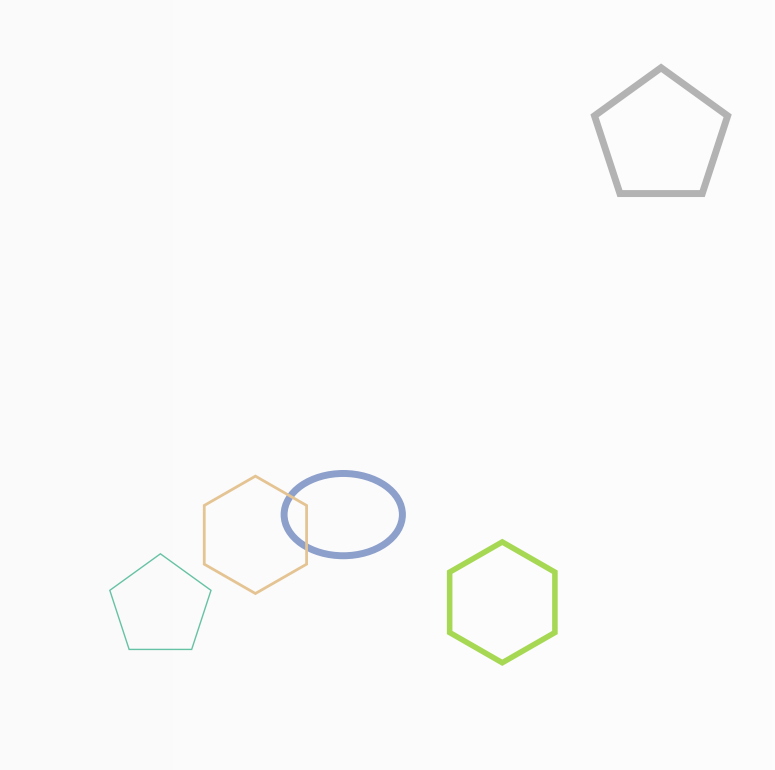[{"shape": "pentagon", "thickness": 0.5, "radius": 0.34, "center": [0.207, 0.212]}, {"shape": "oval", "thickness": 2.5, "radius": 0.38, "center": [0.443, 0.332]}, {"shape": "hexagon", "thickness": 2, "radius": 0.39, "center": [0.648, 0.218]}, {"shape": "hexagon", "thickness": 1, "radius": 0.38, "center": [0.33, 0.305]}, {"shape": "pentagon", "thickness": 2.5, "radius": 0.45, "center": [0.853, 0.822]}]